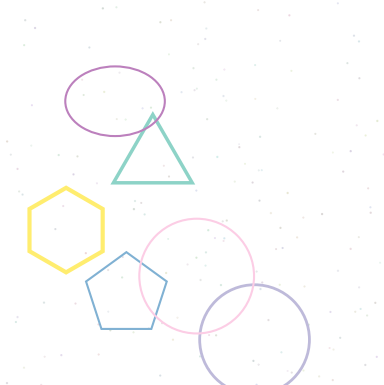[{"shape": "triangle", "thickness": 2.5, "radius": 0.59, "center": [0.397, 0.584]}, {"shape": "circle", "thickness": 2, "radius": 0.71, "center": [0.661, 0.118]}, {"shape": "pentagon", "thickness": 1.5, "radius": 0.55, "center": [0.328, 0.235]}, {"shape": "circle", "thickness": 1.5, "radius": 0.75, "center": [0.511, 0.283]}, {"shape": "oval", "thickness": 1.5, "radius": 0.65, "center": [0.299, 0.737]}, {"shape": "hexagon", "thickness": 3, "radius": 0.55, "center": [0.172, 0.402]}]